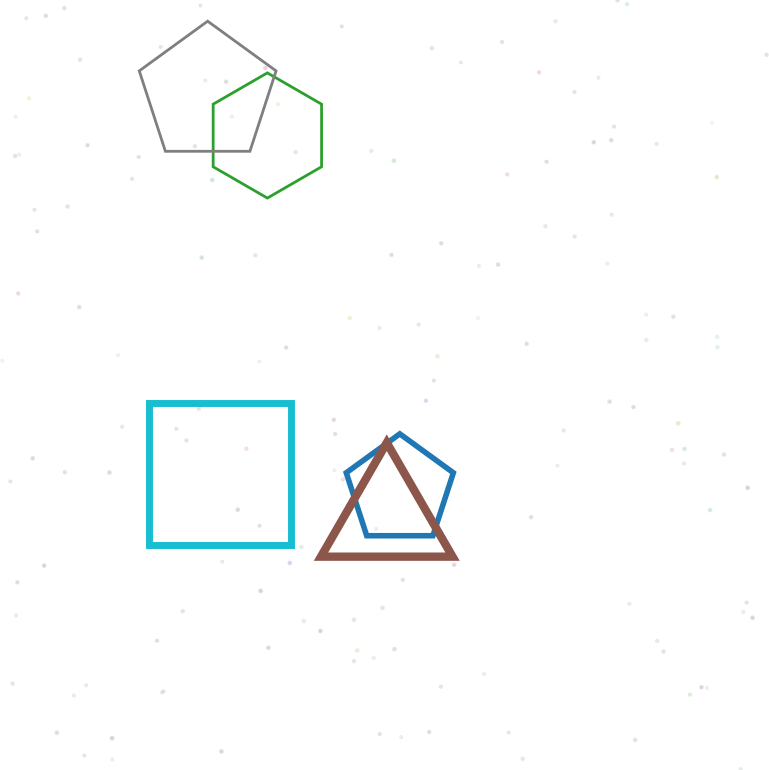[{"shape": "pentagon", "thickness": 2, "radius": 0.37, "center": [0.519, 0.363]}, {"shape": "hexagon", "thickness": 1, "radius": 0.41, "center": [0.347, 0.824]}, {"shape": "triangle", "thickness": 3, "radius": 0.49, "center": [0.502, 0.326]}, {"shape": "pentagon", "thickness": 1, "radius": 0.47, "center": [0.27, 0.879]}, {"shape": "square", "thickness": 2.5, "radius": 0.46, "center": [0.286, 0.384]}]